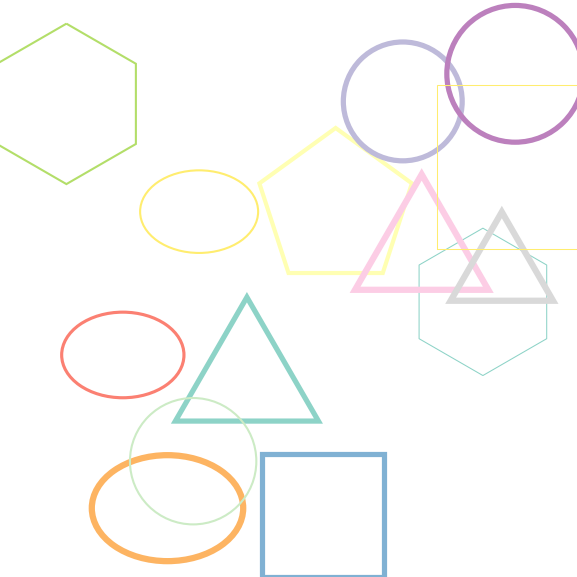[{"shape": "hexagon", "thickness": 0.5, "radius": 0.64, "center": [0.836, 0.476]}, {"shape": "triangle", "thickness": 2.5, "radius": 0.72, "center": [0.428, 0.341]}, {"shape": "pentagon", "thickness": 2, "radius": 0.69, "center": [0.581, 0.639]}, {"shape": "circle", "thickness": 2.5, "radius": 0.51, "center": [0.697, 0.824]}, {"shape": "oval", "thickness": 1.5, "radius": 0.53, "center": [0.213, 0.384]}, {"shape": "square", "thickness": 2.5, "radius": 0.53, "center": [0.559, 0.107]}, {"shape": "oval", "thickness": 3, "radius": 0.66, "center": [0.29, 0.119]}, {"shape": "hexagon", "thickness": 1, "radius": 0.69, "center": [0.115, 0.819]}, {"shape": "triangle", "thickness": 3, "radius": 0.67, "center": [0.73, 0.564]}, {"shape": "triangle", "thickness": 3, "radius": 0.51, "center": [0.869, 0.53]}, {"shape": "circle", "thickness": 2.5, "radius": 0.59, "center": [0.892, 0.871]}, {"shape": "circle", "thickness": 1, "radius": 0.55, "center": [0.334, 0.201]}, {"shape": "oval", "thickness": 1, "radius": 0.51, "center": [0.345, 0.633]}, {"shape": "square", "thickness": 0.5, "radius": 0.71, "center": [0.898, 0.71]}]